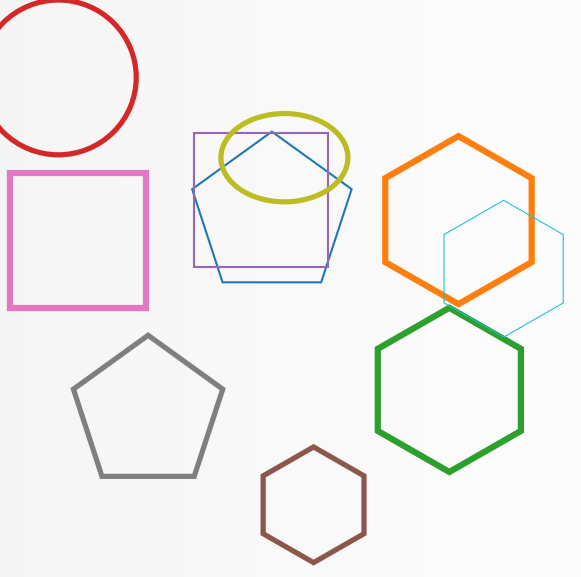[{"shape": "pentagon", "thickness": 1, "radius": 0.72, "center": [0.468, 0.627]}, {"shape": "hexagon", "thickness": 3, "radius": 0.73, "center": [0.789, 0.618]}, {"shape": "hexagon", "thickness": 3, "radius": 0.71, "center": [0.773, 0.324]}, {"shape": "circle", "thickness": 2.5, "radius": 0.67, "center": [0.1, 0.865]}, {"shape": "square", "thickness": 1, "radius": 0.58, "center": [0.449, 0.653]}, {"shape": "hexagon", "thickness": 2.5, "radius": 0.5, "center": [0.54, 0.125]}, {"shape": "square", "thickness": 3, "radius": 0.58, "center": [0.134, 0.582]}, {"shape": "pentagon", "thickness": 2.5, "radius": 0.68, "center": [0.255, 0.283]}, {"shape": "oval", "thickness": 2.5, "radius": 0.55, "center": [0.489, 0.726]}, {"shape": "hexagon", "thickness": 0.5, "radius": 0.59, "center": [0.866, 0.534]}]